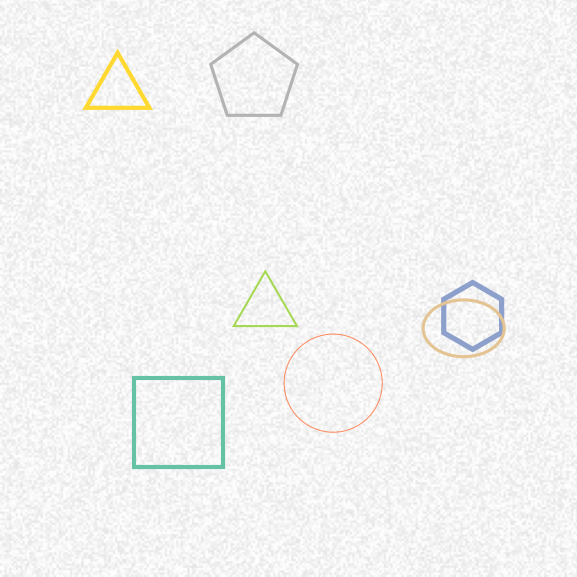[{"shape": "square", "thickness": 2, "radius": 0.38, "center": [0.309, 0.268]}, {"shape": "circle", "thickness": 0.5, "radius": 0.42, "center": [0.577, 0.336]}, {"shape": "hexagon", "thickness": 2.5, "radius": 0.29, "center": [0.818, 0.452]}, {"shape": "triangle", "thickness": 1, "radius": 0.32, "center": [0.459, 0.466]}, {"shape": "triangle", "thickness": 2, "radius": 0.32, "center": [0.204, 0.844]}, {"shape": "oval", "thickness": 1.5, "radius": 0.35, "center": [0.803, 0.431]}, {"shape": "pentagon", "thickness": 1.5, "radius": 0.39, "center": [0.44, 0.863]}]